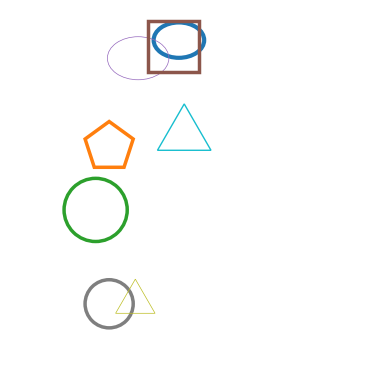[{"shape": "oval", "thickness": 3, "radius": 0.33, "center": [0.465, 0.896]}, {"shape": "pentagon", "thickness": 2.5, "radius": 0.33, "center": [0.284, 0.619]}, {"shape": "circle", "thickness": 2.5, "radius": 0.41, "center": [0.248, 0.455]}, {"shape": "oval", "thickness": 0.5, "radius": 0.4, "center": [0.359, 0.849]}, {"shape": "square", "thickness": 2.5, "radius": 0.33, "center": [0.45, 0.879]}, {"shape": "circle", "thickness": 2.5, "radius": 0.31, "center": [0.283, 0.211]}, {"shape": "triangle", "thickness": 0.5, "radius": 0.3, "center": [0.352, 0.216]}, {"shape": "triangle", "thickness": 1, "radius": 0.4, "center": [0.479, 0.65]}]